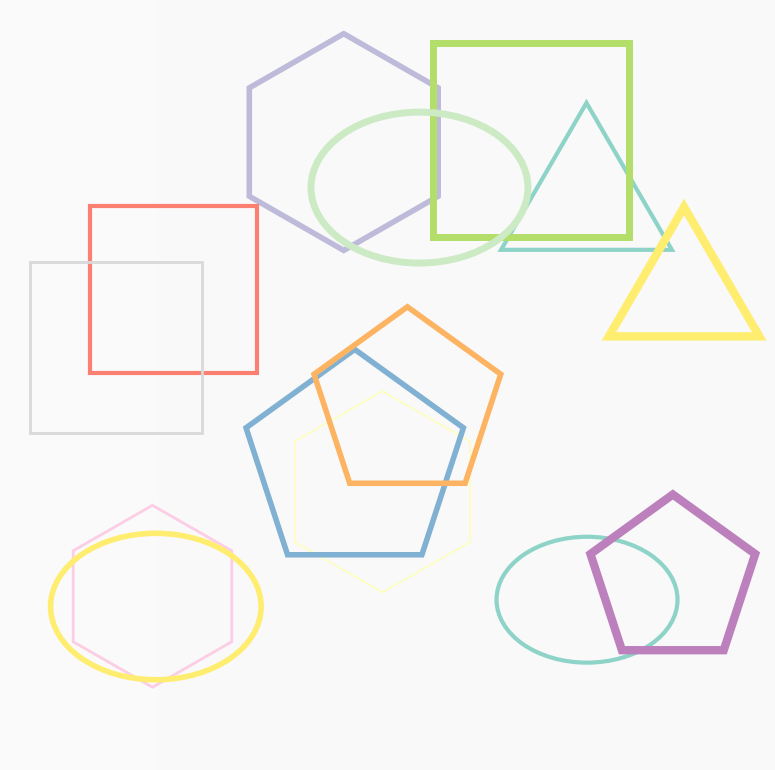[{"shape": "triangle", "thickness": 1.5, "radius": 0.64, "center": [0.757, 0.739]}, {"shape": "oval", "thickness": 1.5, "radius": 0.58, "center": [0.757, 0.221]}, {"shape": "hexagon", "thickness": 0.5, "radius": 0.65, "center": [0.493, 0.361]}, {"shape": "hexagon", "thickness": 2, "radius": 0.7, "center": [0.444, 0.816]}, {"shape": "square", "thickness": 1.5, "radius": 0.54, "center": [0.224, 0.624]}, {"shape": "pentagon", "thickness": 2, "radius": 0.74, "center": [0.458, 0.399]}, {"shape": "pentagon", "thickness": 2, "radius": 0.63, "center": [0.526, 0.475]}, {"shape": "square", "thickness": 2.5, "radius": 0.63, "center": [0.686, 0.818]}, {"shape": "hexagon", "thickness": 1, "radius": 0.59, "center": [0.197, 0.226]}, {"shape": "square", "thickness": 1, "radius": 0.56, "center": [0.15, 0.548]}, {"shape": "pentagon", "thickness": 3, "radius": 0.56, "center": [0.868, 0.246]}, {"shape": "oval", "thickness": 2.5, "radius": 0.7, "center": [0.541, 0.756]}, {"shape": "triangle", "thickness": 3, "radius": 0.56, "center": [0.883, 0.619]}, {"shape": "oval", "thickness": 2, "radius": 0.68, "center": [0.201, 0.212]}]